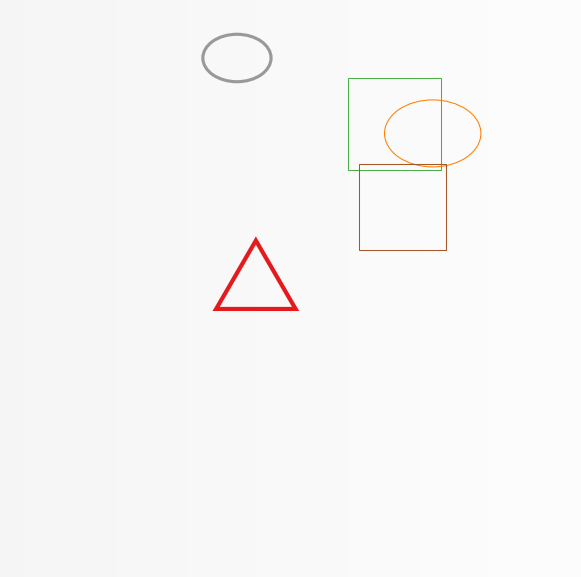[{"shape": "triangle", "thickness": 2, "radius": 0.39, "center": [0.44, 0.504]}, {"shape": "square", "thickness": 0.5, "radius": 0.4, "center": [0.679, 0.784]}, {"shape": "oval", "thickness": 0.5, "radius": 0.41, "center": [0.744, 0.768]}, {"shape": "square", "thickness": 0.5, "radius": 0.38, "center": [0.693, 0.641]}, {"shape": "oval", "thickness": 1.5, "radius": 0.29, "center": [0.408, 0.899]}]